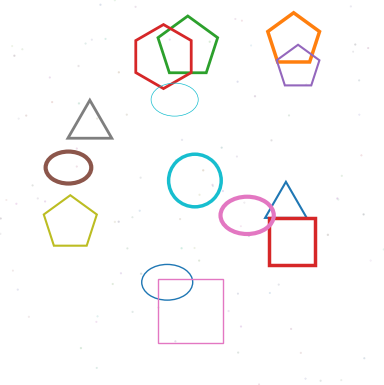[{"shape": "triangle", "thickness": 1.5, "radius": 0.31, "center": [0.743, 0.465]}, {"shape": "oval", "thickness": 1, "radius": 0.33, "center": [0.434, 0.267]}, {"shape": "pentagon", "thickness": 2.5, "radius": 0.35, "center": [0.763, 0.896]}, {"shape": "pentagon", "thickness": 2, "radius": 0.41, "center": [0.488, 0.877]}, {"shape": "hexagon", "thickness": 2, "radius": 0.42, "center": [0.425, 0.853]}, {"shape": "square", "thickness": 2.5, "radius": 0.3, "center": [0.758, 0.373]}, {"shape": "pentagon", "thickness": 1.5, "radius": 0.29, "center": [0.774, 0.825]}, {"shape": "oval", "thickness": 3, "radius": 0.3, "center": [0.178, 0.565]}, {"shape": "square", "thickness": 1, "radius": 0.42, "center": [0.494, 0.192]}, {"shape": "oval", "thickness": 3, "radius": 0.35, "center": [0.642, 0.441]}, {"shape": "triangle", "thickness": 2, "radius": 0.33, "center": [0.233, 0.674]}, {"shape": "pentagon", "thickness": 1.5, "radius": 0.36, "center": [0.183, 0.42]}, {"shape": "oval", "thickness": 0.5, "radius": 0.31, "center": [0.454, 0.741]}, {"shape": "circle", "thickness": 2.5, "radius": 0.34, "center": [0.506, 0.531]}]